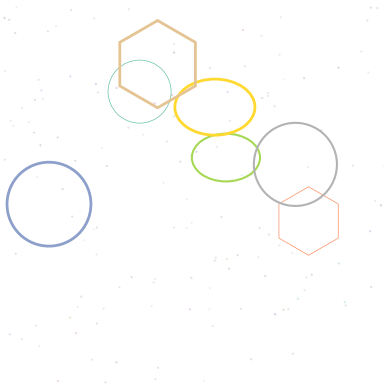[{"shape": "circle", "thickness": 0.5, "radius": 0.41, "center": [0.363, 0.762]}, {"shape": "hexagon", "thickness": 0.5, "radius": 0.44, "center": [0.802, 0.426]}, {"shape": "circle", "thickness": 2, "radius": 0.54, "center": [0.127, 0.47]}, {"shape": "oval", "thickness": 1.5, "radius": 0.44, "center": [0.587, 0.591]}, {"shape": "oval", "thickness": 2, "radius": 0.52, "center": [0.558, 0.722]}, {"shape": "hexagon", "thickness": 2, "radius": 0.57, "center": [0.409, 0.833]}, {"shape": "circle", "thickness": 1.5, "radius": 0.54, "center": [0.767, 0.573]}]